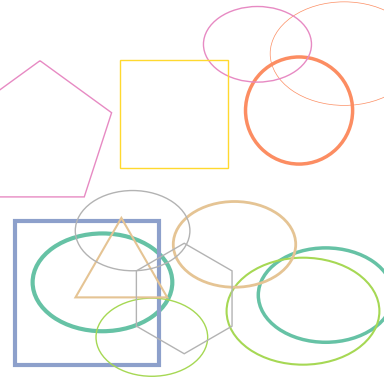[{"shape": "oval", "thickness": 3, "radius": 0.91, "center": [0.266, 0.267]}, {"shape": "oval", "thickness": 2.5, "radius": 0.88, "center": [0.846, 0.234]}, {"shape": "circle", "thickness": 2.5, "radius": 0.7, "center": [0.777, 0.713]}, {"shape": "oval", "thickness": 0.5, "radius": 0.96, "center": [0.894, 0.861]}, {"shape": "square", "thickness": 3, "radius": 0.93, "center": [0.226, 0.238]}, {"shape": "oval", "thickness": 1, "radius": 0.7, "center": [0.669, 0.885]}, {"shape": "pentagon", "thickness": 1, "radius": 0.98, "center": [0.104, 0.647]}, {"shape": "oval", "thickness": 1, "radius": 0.73, "center": [0.394, 0.124]}, {"shape": "oval", "thickness": 1.5, "radius": 0.99, "center": [0.787, 0.192]}, {"shape": "square", "thickness": 1, "radius": 0.7, "center": [0.452, 0.703]}, {"shape": "triangle", "thickness": 1.5, "radius": 0.69, "center": [0.315, 0.296]}, {"shape": "oval", "thickness": 2, "radius": 0.8, "center": [0.609, 0.365]}, {"shape": "oval", "thickness": 1, "radius": 0.74, "center": [0.344, 0.401]}, {"shape": "hexagon", "thickness": 1, "radius": 0.72, "center": [0.478, 0.225]}]